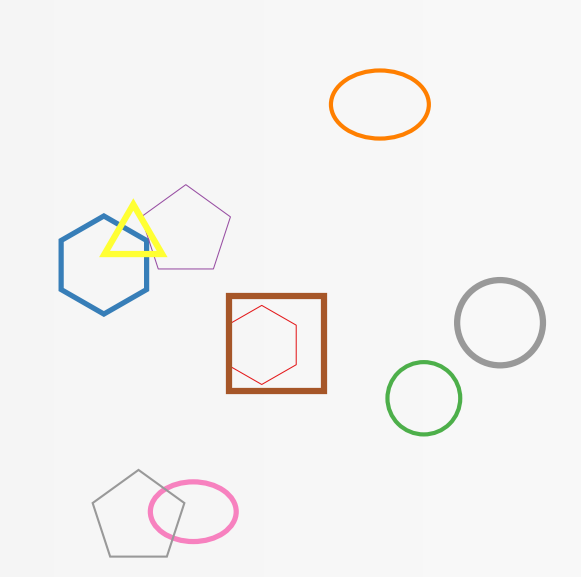[{"shape": "hexagon", "thickness": 0.5, "radius": 0.34, "center": [0.45, 0.402]}, {"shape": "hexagon", "thickness": 2.5, "radius": 0.42, "center": [0.179, 0.54]}, {"shape": "circle", "thickness": 2, "radius": 0.31, "center": [0.729, 0.309]}, {"shape": "pentagon", "thickness": 0.5, "radius": 0.4, "center": [0.32, 0.599]}, {"shape": "oval", "thickness": 2, "radius": 0.42, "center": [0.654, 0.818]}, {"shape": "triangle", "thickness": 3, "radius": 0.29, "center": [0.229, 0.588]}, {"shape": "square", "thickness": 3, "radius": 0.41, "center": [0.476, 0.404]}, {"shape": "oval", "thickness": 2.5, "radius": 0.37, "center": [0.333, 0.113]}, {"shape": "pentagon", "thickness": 1, "radius": 0.41, "center": [0.238, 0.102]}, {"shape": "circle", "thickness": 3, "radius": 0.37, "center": [0.86, 0.44]}]